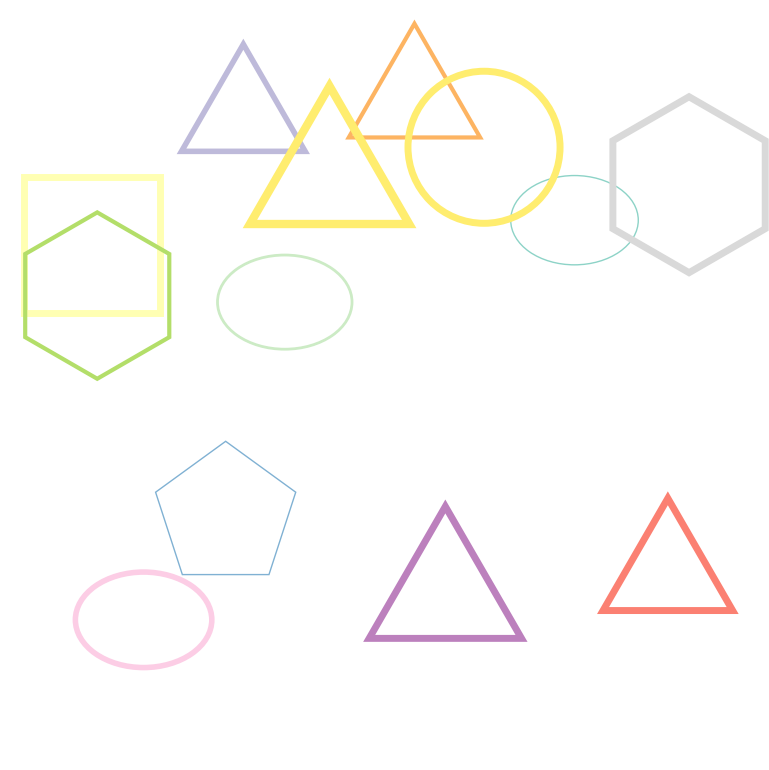[{"shape": "oval", "thickness": 0.5, "radius": 0.41, "center": [0.746, 0.714]}, {"shape": "square", "thickness": 2.5, "radius": 0.44, "center": [0.119, 0.682]}, {"shape": "triangle", "thickness": 2, "radius": 0.46, "center": [0.316, 0.85]}, {"shape": "triangle", "thickness": 2.5, "radius": 0.49, "center": [0.867, 0.256]}, {"shape": "pentagon", "thickness": 0.5, "radius": 0.48, "center": [0.293, 0.331]}, {"shape": "triangle", "thickness": 1.5, "radius": 0.49, "center": [0.538, 0.871]}, {"shape": "hexagon", "thickness": 1.5, "radius": 0.54, "center": [0.126, 0.616]}, {"shape": "oval", "thickness": 2, "radius": 0.44, "center": [0.186, 0.195]}, {"shape": "hexagon", "thickness": 2.5, "radius": 0.57, "center": [0.895, 0.76]}, {"shape": "triangle", "thickness": 2.5, "radius": 0.57, "center": [0.578, 0.228]}, {"shape": "oval", "thickness": 1, "radius": 0.44, "center": [0.37, 0.608]}, {"shape": "triangle", "thickness": 3, "radius": 0.6, "center": [0.428, 0.769]}, {"shape": "circle", "thickness": 2.5, "radius": 0.49, "center": [0.629, 0.809]}]